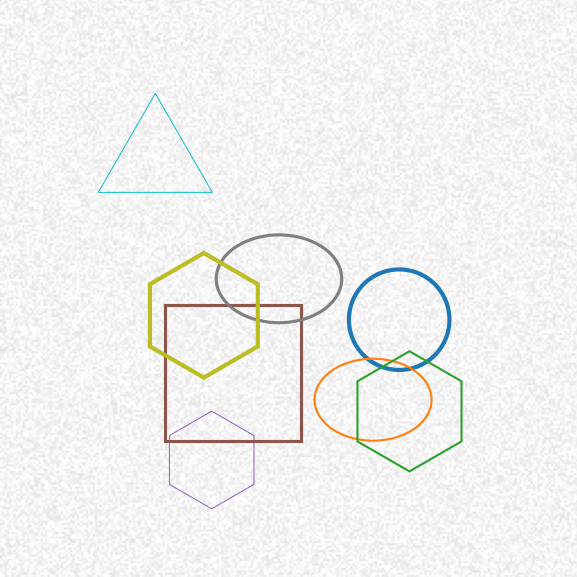[{"shape": "circle", "thickness": 2, "radius": 0.44, "center": [0.691, 0.446]}, {"shape": "oval", "thickness": 1, "radius": 0.51, "center": [0.646, 0.307]}, {"shape": "hexagon", "thickness": 1, "radius": 0.52, "center": [0.709, 0.287]}, {"shape": "hexagon", "thickness": 0.5, "radius": 0.42, "center": [0.367, 0.203]}, {"shape": "square", "thickness": 1.5, "radius": 0.59, "center": [0.403, 0.353]}, {"shape": "oval", "thickness": 1.5, "radius": 0.54, "center": [0.483, 0.516]}, {"shape": "hexagon", "thickness": 2, "radius": 0.54, "center": [0.353, 0.453]}, {"shape": "triangle", "thickness": 0.5, "radius": 0.57, "center": [0.269, 0.723]}]